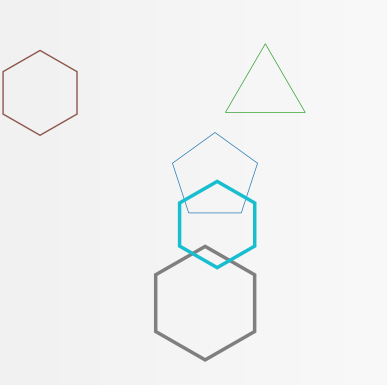[{"shape": "pentagon", "thickness": 0.5, "radius": 0.58, "center": [0.555, 0.54]}, {"shape": "triangle", "thickness": 0.5, "radius": 0.6, "center": [0.685, 0.767]}, {"shape": "hexagon", "thickness": 1, "radius": 0.55, "center": [0.103, 0.759]}, {"shape": "hexagon", "thickness": 2.5, "radius": 0.74, "center": [0.529, 0.213]}, {"shape": "hexagon", "thickness": 2.5, "radius": 0.56, "center": [0.56, 0.417]}]